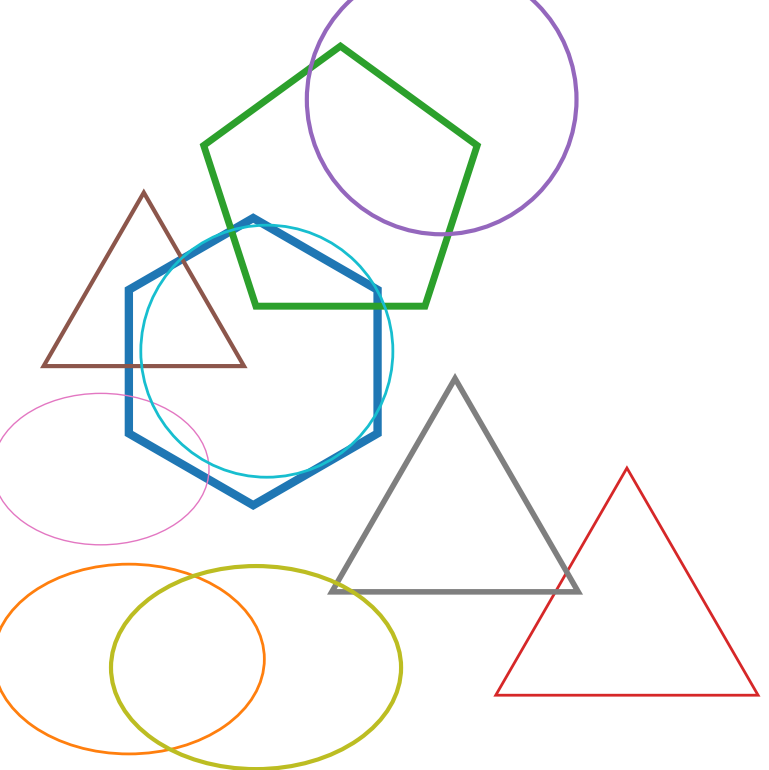[{"shape": "hexagon", "thickness": 3, "radius": 0.93, "center": [0.329, 0.53]}, {"shape": "oval", "thickness": 1, "radius": 0.88, "center": [0.167, 0.144]}, {"shape": "pentagon", "thickness": 2.5, "radius": 0.93, "center": [0.442, 0.753]}, {"shape": "triangle", "thickness": 1, "radius": 0.98, "center": [0.814, 0.195]}, {"shape": "circle", "thickness": 1.5, "radius": 0.88, "center": [0.574, 0.871]}, {"shape": "triangle", "thickness": 1.5, "radius": 0.75, "center": [0.187, 0.6]}, {"shape": "oval", "thickness": 0.5, "radius": 0.7, "center": [0.131, 0.391]}, {"shape": "triangle", "thickness": 2, "radius": 0.92, "center": [0.591, 0.324]}, {"shape": "oval", "thickness": 1.5, "radius": 0.94, "center": [0.333, 0.133]}, {"shape": "circle", "thickness": 1, "radius": 0.82, "center": [0.347, 0.544]}]